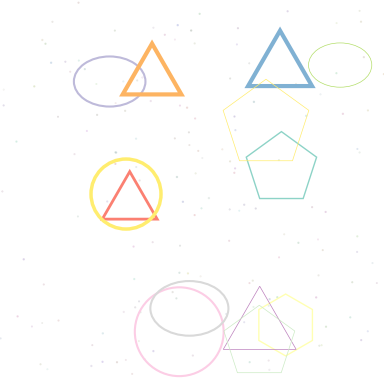[{"shape": "pentagon", "thickness": 1, "radius": 0.48, "center": [0.731, 0.562]}, {"shape": "hexagon", "thickness": 1, "radius": 0.4, "center": [0.742, 0.156]}, {"shape": "oval", "thickness": 1.5, "radius": 0.46, "center": [0.285, 0.788]}, {"shape": "triangle", "thickness": 2, "radius": 0.41, "center": [0.337, 0.472]}, {"shape": "triangle", "thickness": 3, "radius": 0.48, "center": [0.727, 0.824]}, {"shape": "triangle", "thickness": 3, "radius": 0.44, "center": [0.395, 0.799]}, {"shape": "oval", "thickness": 0.5, "radius": 0.41, "center": [0.884, 0.831]}, {"shape": "circle", "thickness": 1.5, "radius": 0.58, "center": [0.466, 0.138]}, {"shape": "oval", "thickness": 1.5, "radius": 0.51, "center": [0.492, 0.199]}, {"shape": "triangle", "thickness": 0.5, "radius": 0.55, "center": [0.675, 0.147]}, {"shape": "pentagon", "thickness": 0.5, "radius": 0.48, "center": [0.674, 0.11]}, {"shape": "circle", "thickness": 2.5, "radius": 0.45, "center": [0.327, 0.496]}, {"shape": "pentagon", "thickness": 0.5, "radius": 0.59, "center": [0.691, 0.677]}]